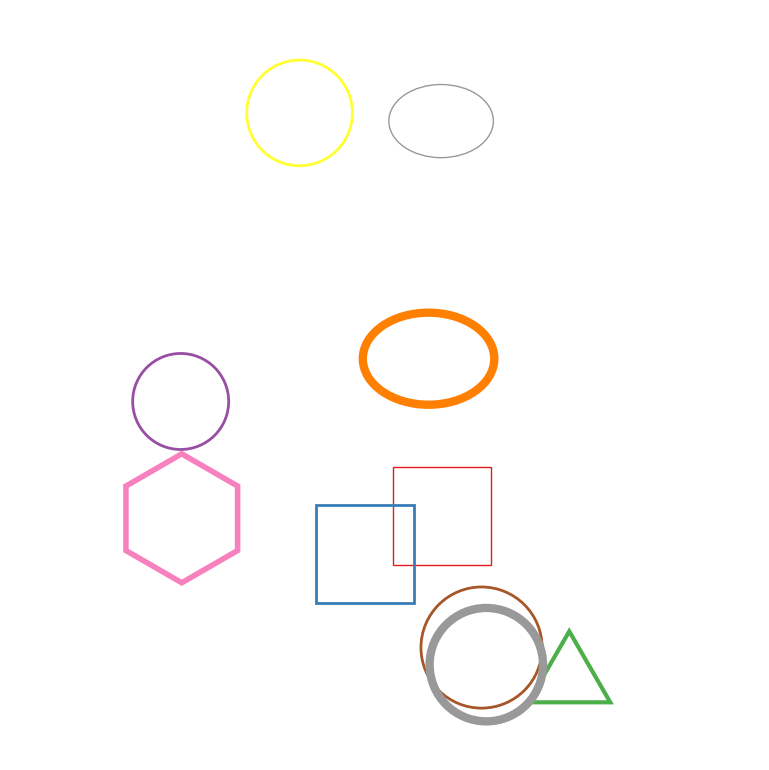[{"shape": "square", "thickness": 0.5, "radius": 0.32, "center": [0.574, 0.33]}, {"shape": "square", "thickness": 1, "radius": 0.32, "center": [0.474, 0.281]}, {"shape": "triangle", "thickness": 1.5, "radius": 0.31, "center": [0.739, 0.119]}, {"shape": "circle", "thickness": 1, "radius": 0.31, "center": [0.235, 0.479]}, {"shape": "oval", "thickness": 3, "radius": 0.43, "center": [0.557, 0.534]}, {"shape": "circle", "thickness": 1, "radius": 0.34, "center": [0.389, 0.853]}, {"shape": "circle", "thickness": 1, "radius": 0.39, "center": [0.625, 0.159]}, {"shape": "hexagon", "thickness": 2, "radius": 0.42, "center": [0.236, 0.327]}, {"shape": "oval", "thickness": 0.5, "radius": 0.34, "center": [0.573, 0.843]}, {"shape": "circle", "thickness": 3, "radius": 0.37, "center": [0.632, 0.137]}]